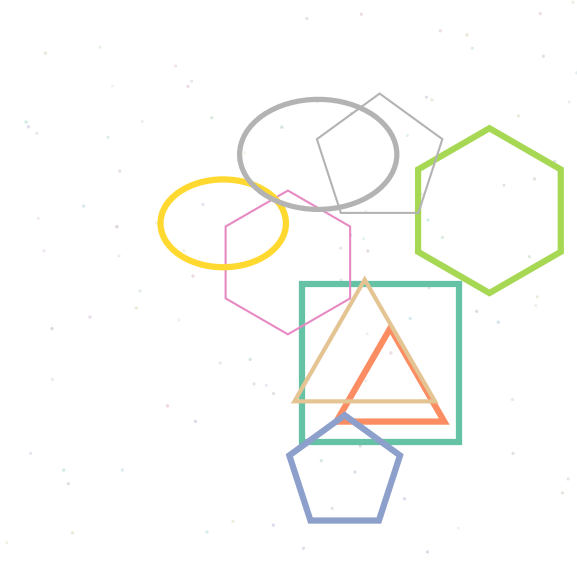[{"shape": "square", "thickness": 3, "radius": 0.68, "center": [0.658, 0.37]}, {"shape": "triangle", "thickness": 3, "radius": 0.54, "center": [0.676, 0.323]}, {"shape": "pentagon", "thickness": 3, "radius": 0.5, "center": [0.597, 0.179]}, {"shape": "hexagon", "thickness": 1, "radius": 0.62, "center": [0.498, 0.545]}, {"shape": "hexagon", "thickness": 3, "radius": 0.71, "center": [0.847, 0.634]}, {"shape": "oval", "thickness": 3, "radius": 0.54, "center": [0.387, 0.612]}, {"shape": "triangle", "thickness": 2, "radius": 0.7, "center": [0.632, 0.374]}, {"shape": "pentagon", "thickness": 1, "radius": 0.57, "center": [0.657, 0.723]}, {"shape": "oval", "thickness": 2.5, "radius": 0.68, "center": [0.551, 0.732]}]